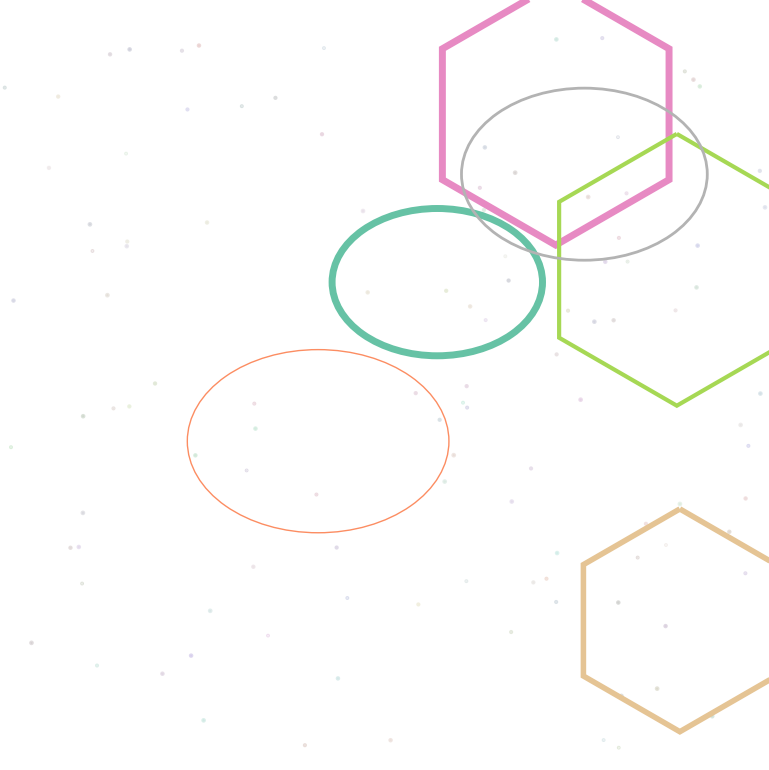[{"shape": "oval", "thickness": 2.5, "radius": 0.68, "center": [0.568, 0.634]}, {"shape": "oval", "thickness": 0.5, "radius": 0.85, "center": [0.413, 0.427]}, {"shape": "hexagon", "thickness": 2.5, "radius": 0.85, "center": [0.722, 0.852]}, {"shape": "hexagon", "thickness": 1.5, "radius": 0.88, "center": [0.879, 0.65]}, {"shape": "hexagon", "thickness": 2, "radius": 0.72, "center": [0.883, 0.194]}, {"shape": "oval", "thickness": 1, "radius": 0.8, "center": [0.759, 0.774]}]